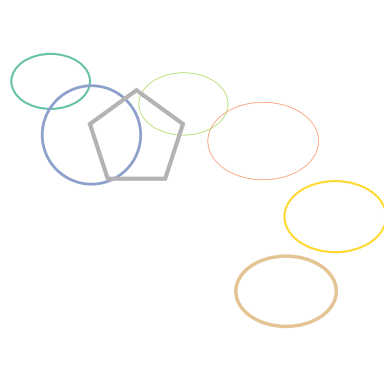[{"shape": "oval", "thickness": 1.5, "radius": 0.51, "center": [0.132, 0.789]}, {"shape": "oval", "thickness": 0.5, "radius": 0.72, "center": [0.684, 0.634]}, {"shape": "circle", "thickness": 2, "radius": 0.64, "center": [0.238, 0.649]}, {"shape": "oval", "thickness": 0.5, "radius": 0.58, "center": [0.477, 0.73]}, {"shape": "oval", "thickness": 1.5, "radius": 0.66, "center": [0.871, 0.437]}, {"shape": "oval", "thickness": 2.5, "radius": 0.65, "center": [0.743, 0.243]}, {"shape": "pentagon", "thickness": 3, "radius": 0.64, "center": [0.354, 0.639]}]